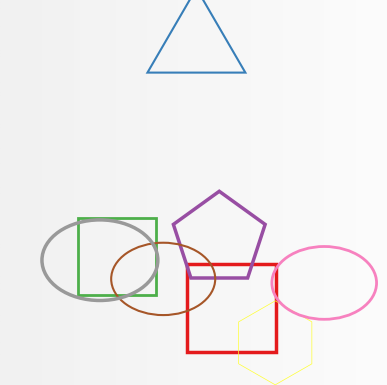[{"shape": "square", "thickness": 2.5, "radius": 0.57, "center": [0.597, 0.199]}, {"shape": "triangle", "thickness": 1.5, "radius": 0.73, "center": [0.507, 0.884]}, {"shape": "square", "thickness": 2, "radius": 0.51, "center": [0.302, 0.334]}, {"shape": "pentagon", "thickness": 2.5, "radius": 0.62, "center": [0.566, 0.379]}, {"shape": "hexagon", "thickness": 0.5, "radius": 0.55, "center": [0.71, 0.11]}, {"shape": "oval", "thickness": 1.5, "radius": 0.67, "center": [0.421, 0.276]}, {"shape": "oval", "thickness": 2, "radius": 0.68, "center": [0.837, 0.265]}, {"shape": "oval", "thickness": 2.5, "radius": 0.75, "center": [0.258, 0.324]}]